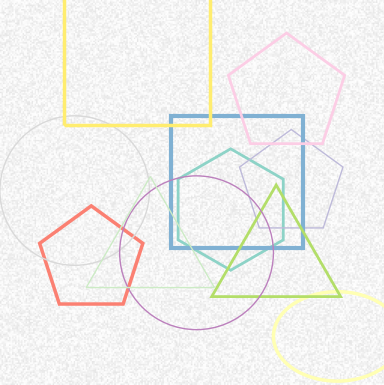[{"shape": "hexagon", "thickness": 2, "radius": 0.79, "center": [0.599, 0.456]}, {"shape": "oval", "thickness": 2.5, "radius": 0.83, "center": [0.876, 0.126]}, {"shape": "pentagon", "thickness": 1, "radius": 0.71, "center": [0.757, 0.522]}, {"shape": "pentagon", "thickness": 2.5, "radius": 0.7, "center": [0.237, 0.324]}, {"shape": "square", "thickness": 3, "radius": 0.86, "center": [0.615, 0.527]}, {"shape": "triangle", "thickness": 2, "radius": 0.97, "center": [0.717, 0.326]}, {"shape": "pentagon", "thickness": 2, "radius": 0.79, "center": [0.744, 0.755]}, {"shape": "circle", "thickness": 1, "radius": 0.97, "center": [0.194, 0.505]}, {"shape": "circle", "thickness": 1, "radius": 1.0, "center": [0.51, 0.344]}, {"shape": "triangle", "thickness": 1, "radius": 0.96, "center": [0.39, 0.349]}, {"shape": "square", "thickness": 2.5, "radius": 0.95, "center": [0.355, 0.864]}]